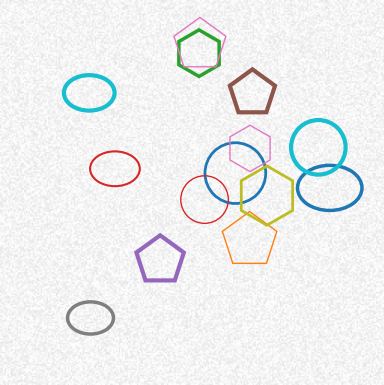[{"shape": "circle", "thickness": 2, "radius": 0.39, "center": [0.611, 0.55]}, {"shape": "oval", "thickness": 2.5, "radius": 0.42, "center": [0.856, 0.512]}, {"shape": "pentagon", "thickness": 1, "radius": 0.37, "center": [0.648, 0.376]}, {"shape": "hexagon", "thickness": 2.5, "radius": 0.3, "center": [0.517, 0.862]}, {"shape": "oval", "thickness": 1.5, "radius": 0.32, "center": [0.299, 0.562]}, {"shape": "circle", "thickness": 1, "radius": 0.31, "center": [0.531, 0.482]}, {"shape": "pentagon", "thickness": 3, "radius": 0.32, "center": [0.416, 0.324]}, {"shape": "pentagon", "thickness": 3, "radius": 0.31, "center": [0.656, 0.758]}, {"shape": "hexagon", "thickness": 1, "radius": 0.3, "center": [0.649, 0.615]}, {"shape": "pentagon", "thickness": 1, "radius": 0.35, "center": [0.519, 0.884]}, {"shape": "oval", "thickness": 2.5, "radius": 0.3, "center": [0.235, 0.174]}, {"shape": "hexagon", "thickness": 2, "radius": 0.39, "center": [0.693, 0.492]}, {"shape": "oval", "thickness": 3, "radius": 0.33, "center": [0.232, 0.759]}, {"shape": "circle", "thickness": 3, "radius": 0.35, "center": [0.827, 0.617]}]